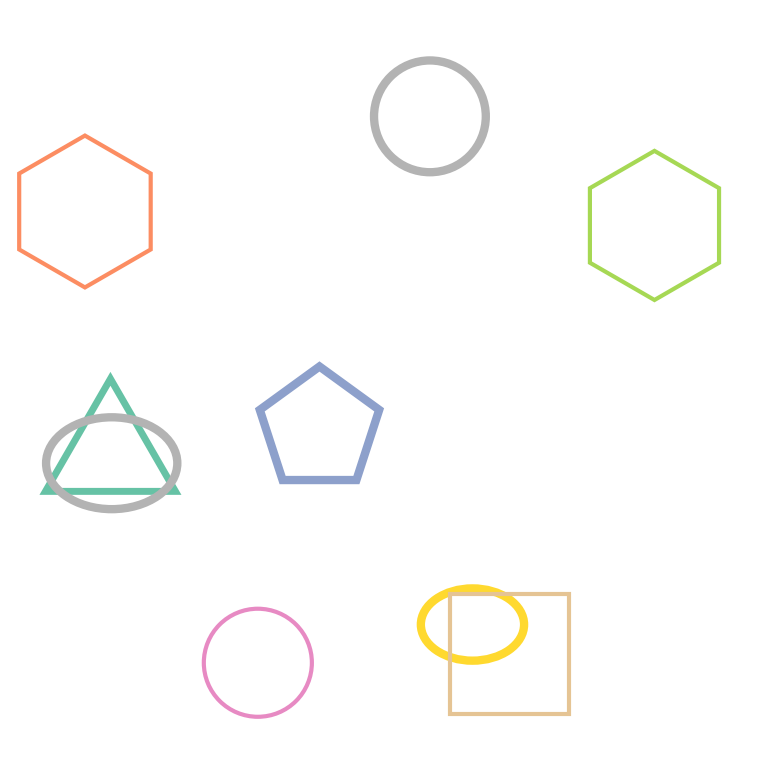[{"shape": "triangle", "thickness": 2.5, "radius": 0.49, "center": [0.143, 0.411]}, {"shape": "hexagon", "thickness": 1.5, "radius": 0.49, "center": [0.11, 0.725]}, {"shape": "pentagon", "thickness": 3, "radius": 0.41, "center": [0.415, 0.443]}, {"shape": "circle", "thickness": 1.5, "radius": 0.35, "center": [0.335, 0.139]}, {"shape": "hexagon", "thickness": 1.5, "radius": 0.48, "center": [0.85, 0.707]}, {"shape": "oval", "thickness": 3, "radius": 0.34, "center": [0.614, 0.189]}, {"shape": "square", "thickness": 1.5, "radius": 0.39, "center": [0.662, 0.151]}, {"shape": "circle", "thickness": 3, "radius": 0.36, "center": [0.558, 0.849]}, {"shape": "oval", "thickness": 3, "radius": 0.43, "center": [0.145, 0.398]}]